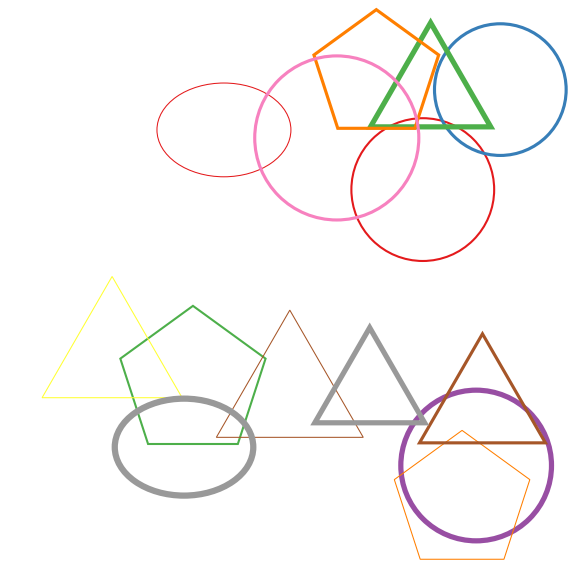[{"shape": "oval", "thickness": 0.5, "radius": 0.58, "center": [0.388, 0.774]}, {"shape": "circle", "thickness": 1, "radius": 0.62, "center": [0.732, 0.671]}, {"shape": "circle", "thickness": 1.5, "radius": 0.57, "center": [0.866, 0.844]}, {"shape": "triangle", "thickness": 2.5, "radius": 0.6, "center": [0.746, 0.84]}, {"shape": "pentagon", "thickness": 1, "radius": 0.66, "center": [0.334, 0.337]}, {"shape": "circle", "thickness": 2.5, "radius": 0.65, "center": [0.825, 0.193]}, {"shape": "pentagon", "thickness": 0.5, "radius": 0.62, "center": [0.8, 0.131]}, {"shape": "pentagon", "thickness": 1.5, "radius": 0.57, "center": [0.652, 0.869]}, {"shape": "triangle", "thickness": 0.5, "radius": 0.7, "center": [0.194, 0.38]}, {"shape": "triangle", "thickness": 1.5, "radius": 0.63, "center": [0.835, 0.295]}, {"shape": "triangle", "thickness": 0.5, "radius": 0.73, "center": [0.502, 0.315]}, {"shape": "circle", "thickness": 1.5, "radius": 0.71, "center": [0.583, 0.76]}, {"shape": "triangle", "thickness": 2.5, "radius": 0.55, "center": [0.64, 0.322]}, {"shape": "oval", "thickness": 3, "radius": 0.6, "center": [0.319, 0.225]}]